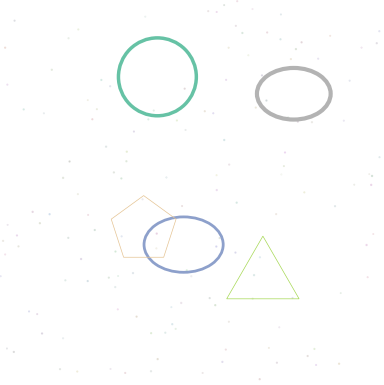[{"shape": "circle", "thickness": 2.5, "radius": 0.51, "center": [0.409, 0.8]}, {"shape": "oval", "thickness": 2, "radius": 0.51, "center": [0.477, 0.365]}, {"shape": "triangle", "thickness": 0.5, "radius": 0.54, "center": [0.683, 0.278]}, {"shape": "pentagon", "thickness": 0.5, "radius": 0.44, "center": [0.373, 0.403]}, {"shape": "oval", "thickness": 3, "radius": 0.48, "center": [0.763, 0.756]}]